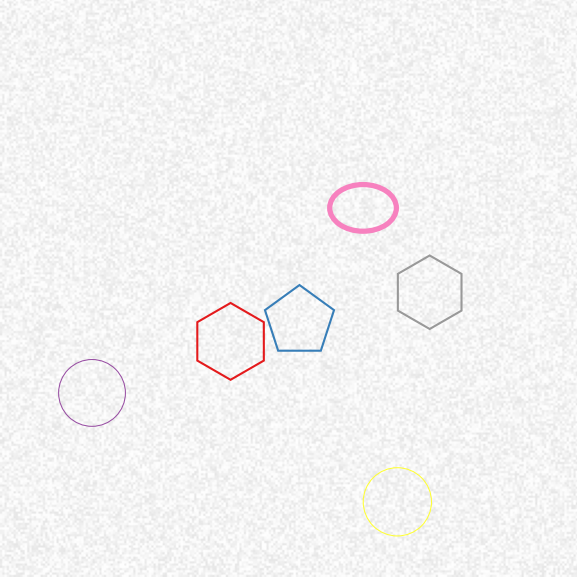[{"shape": "hexagon", "thickness": 1, "radius": 0.33, "center": [0.399, 0.408]}, {"shape": "pentagon", "thickness": 1, "radius": 0.31, "center": [0.519, 0.443]}, {"shape": "circle", "thickness": 0.5, "radius": 0.29, "center": [0.159, 0.319]}, {"shape": "circle", "thickness": 0.5, "radius": 0.3, "center": [0.688, 0.13]}, {"shape": "oval", "thickness": 2.5, "radius": 0.29, "center": [0.629, 0.639]}, {"shape": "hexagon", "thickness": 1, "radius": 0.32, "center": [0.744, 0.493]}]